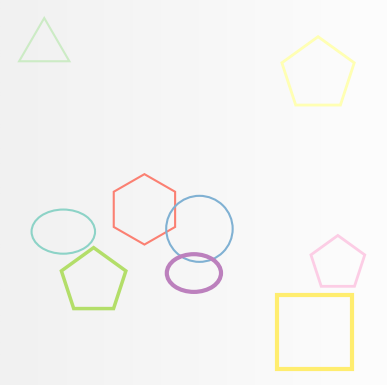[{"shape": "oval", "thickness": 1.5, "radius": 0.41, "center": [0.163, 0.398]}, {"shape": "pentagon", "thickness": 2, "radius": 0.49, "center": [0.821, 0.807]}, {"shape": "hexagon", "thickness": 1.5, "radius": 0.46, "center": [0.373, 0.456]}, {"shape": "circle", "thickness": 1.5, "radius": 0.43, "center": [0.515, 0.406]}, {"shape": "pentagon", "thickness": 2.5, "radius": 0.44, "center": [0.242, 0.269]}, {"shape": "pentagon", "thickness": 2, "radius": 0.37, "center": [0.872, 0.315]}, {"shape": "oval", "thickness": 3, "radius": 0.35, "center": [0.5, 0.291]}, {"shape": "triangle", "thickness": 1.5, "radius": 0.37, "center": [0.114, 0.878]}, {"shape": "square", "thickness": 3, "radius": 0.48, "center": [0.811, 0.137]}]